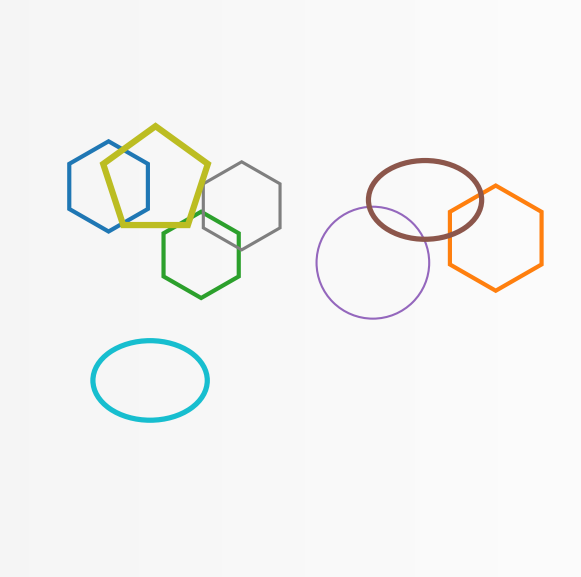[{"shape": "hexagon", "thickness": 2, "radius": 0.39, "center": [0.187, 0.676]}, {"shape": "hexagon", "thickness": 2, "radius": 0.46, "center": [0.853, 0.587]}, {"shape": "hexagon", "thickness": 2, "radius": 0.37, "center": [0.346, 0.558]}, {"shape": "circle", "thickness": 1, "radius": 0.48, "center": [0.642, 0.544]}, {"shape": "oval", "thickness": 2.5, "radius": 0.49, "center": [0.731, 0.653]}, {"shape": "hexagon", "thickness": 1.5, "radius": 0.38, "center": [0.416, 0.643]}, {"shape": "pentagon", "thickness": 3, "radius": 0.47, "center": [0.268, 0.686]}, {"shape": "oval", "thickness": 2.5, "radius": 0.49, "center": [0.258, 0.34]}]